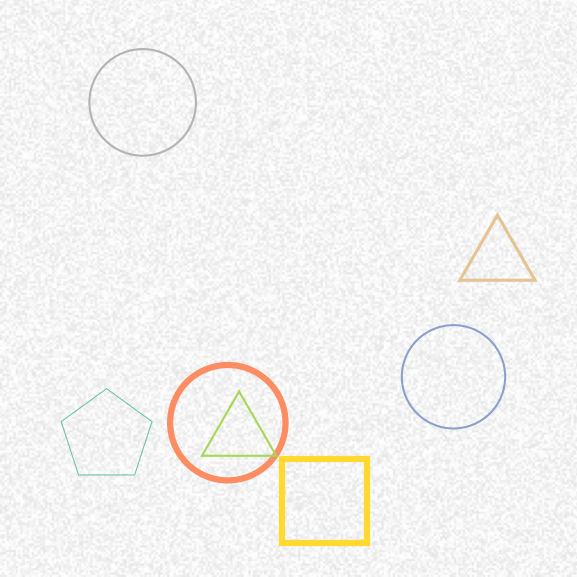[{"shape": "pentagon", "thickness": 0.5, "radius": 0.41, "center": [0.185, 0.244]}, {"shape": "circle", "thickness": 3, "radius": 0.5, "center": [0.394, 0.267]}, {"shape": "circle", "thickness": 1, "radius": 0.45, "center": [0.785, 0.347]}, {"shape": "triangle", "thickness": 1, "radius": 0.37, "center": [0.414, 0.247]}, {"shape": "square", "thickness": 3, "radius": 0.37, "center": [0.562, 0.132]}, {"shape": "triangle", "thickness": 1.5, "radius": 0.38, "center": [0.861, 0.551]}, {"shape": "circle", "thickness": 1, "radius": 0.46, "center": [0.247, 0.822]}]